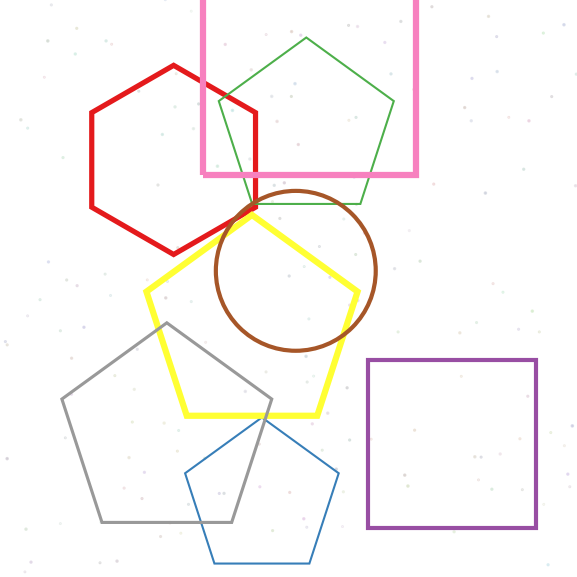[{"shape": "hexagon", "thickness": 2.5, "radius": 0.82, "center": [0.301, 0.722]}, {"shape": "pentagon", "thickness": 1, "radius": 0.7, "center": [0.454, 0.136]}, {"shape": "pentagon", "thickness": 1, "radius": 0.8, "center": [0.53, 0.775]}, {"shape": "square", "thickness": 2, "radius": 0.73, "center": [0.783, 0.23]}, {"shape": "pentagon", "thickness": 3, "radius": 0.96, "center": [0.436, 0.435]}, {"shape": "circle", "thickness": 2, "radius": 0.69, "center": [0.512, 0.53]}, {"shape": "square", "thickness": 3, "radius": 0.92, "center": [0.536, 0.88]}, {"shape": "pentagon", "thickness": 1.5, "radius": 0.96, "center": [0.289, 0.249]}]